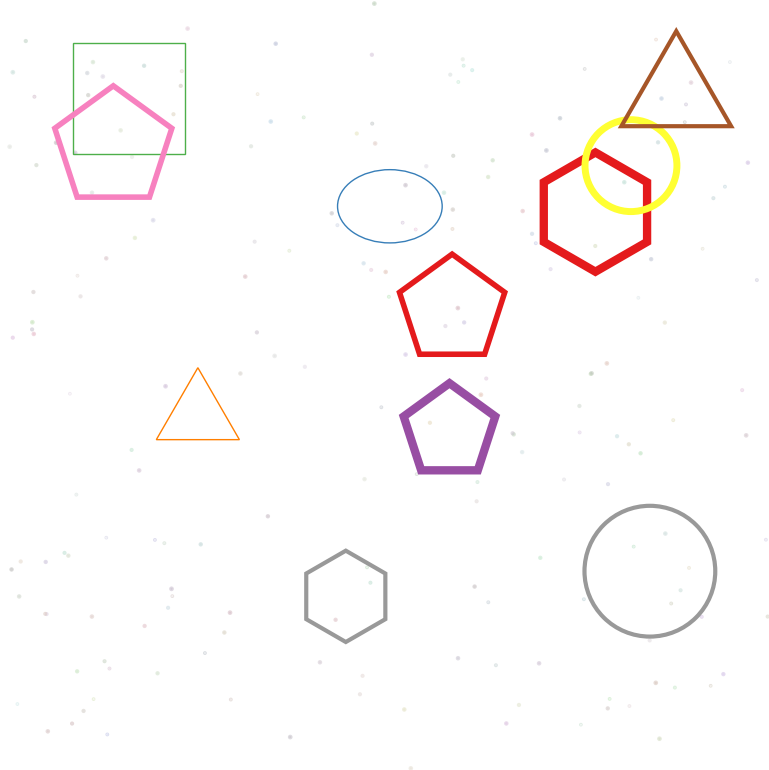[{"shape": "pentagon", "thickness": 2, "radius": 0.36, "center": [0.587, 0.598]}, {"shape": "hexagon", "thickness": 3, "radius": 0.39, "center": [0.773, 0.725]}, {"shape": "oval", "thickness": 0.5, "radius": 0.34, "center": [0.506, 0.732]}, {"shape": "square", "thickness": 0.5, "radius": 0.36, "center": [0.168, 0.872]}, {"shape": "pentagon", "thickness": 3, "radius": 0.31, "center": [0.584, 0.44]}, {"shape": "triangle", "thickness": 0.5, "radius": 0.31, "center": [0.257, 0.46]}, {"shape": "circle", "thickness": 2.5, "radius": 0.3, "center": [0.819, 0.785]}, {"shape": "triangle", "thickness": 1.5, "radius": 0.41, "center": [0.878, 0.877]}, {"shape": "pentagon", "thickness": 2, "radius": 0.4, "center": [0.147, 0.809]}, {"shape": "circle", "thickness": 1.5, "radius": 0.42, "center": [0.844, 0.258]}, {"shape": "hexagon", "thickness": 1.5, "radius": 0.3, "center": [0.449, 0.226]}]